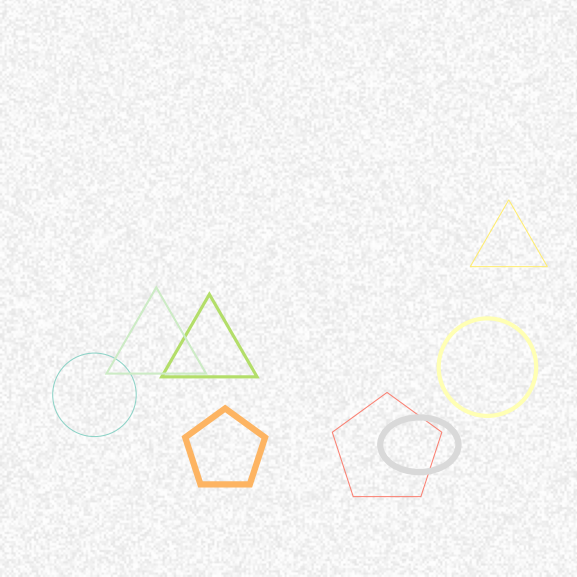[{"shape": "circle", "thickness": 0.5, "radius": 0.36, "center": [0.164, 0.315]}, {"shape": "circle", "thickness": 2, "radius": 0.42, "center": [0.844, 0.363]}, {"shape": "pentagon", "thickness": 0.5, "radius": 0.5, "center": [0.67, 0.22]}, {"shape": "pentagon", "thickness": 3, "radius": 0.36, "center": [0.39, 0.219]}, {"shape": "triangle", "thickness": 1.5, "radius": 0.48, "center": [0.363, 0.394]}, {"shape": "oval", "thickness": 3, "radius": 0.34, "center": [0.726, 0.229]}, {"shape": "triangle", "thickness": 1, "radius": 0.5, "center": [0.271, 0.402]}, {"shape": "triangle", "thickness": 0.5, "radius": 0.39, "center": [0.881, 0.576]}]